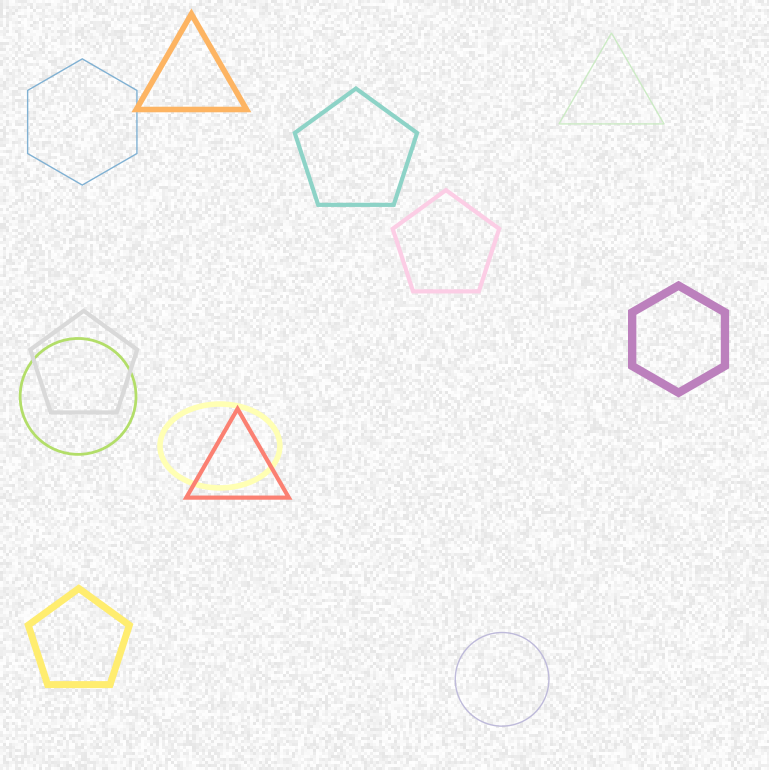[{"shape": "pentagon", "thickness": 1.5, "radius": 0.42, "center": [0.462, 0.802]}, {"shape": "oval", "thickness": 2, "radius": 0.39, "center": [0.286, 0.421]}, {"shape": "circle", "thickness": 0.5, "radius": 0.3, "center": [0.652, 0.118]}, {"shape": "triangle", "thickness": 1.5, "radius": 0.38, "center": [0.309, 0.392]}, {"shape": "hexagon", "thickness": 0.5, "radius": 0.41, "center": [0.107, 0.842]}, {"shape": "triangle", "thickness": 2, "radius": 0.41, "center": [0.249, 0.899]}, {"shape": "circle", "thickness": 1, "radius": 0.38, "center": [0.101, 0.485]}, {"shape": "pentagon", "thickness": 1.5, "radius": 0.36, "center": [0.579, 0.68]}, {"shape": "pentagon", "thickness": 1.5, "radius": 0.36, "center": [0.109, 0.523]}, {"shape": "hexagon", "thickness": 3, "radius": 0.35, "center": [0.881, 0.56]}, {"shape": "triangle", "thickness": 0.5, "radius": 0.39, "center": [0.794, 0.878]}, {"shape": "pentagon", "thickness": 2.5, "radius": 0.35, "center": [0.102, 0.167]}]